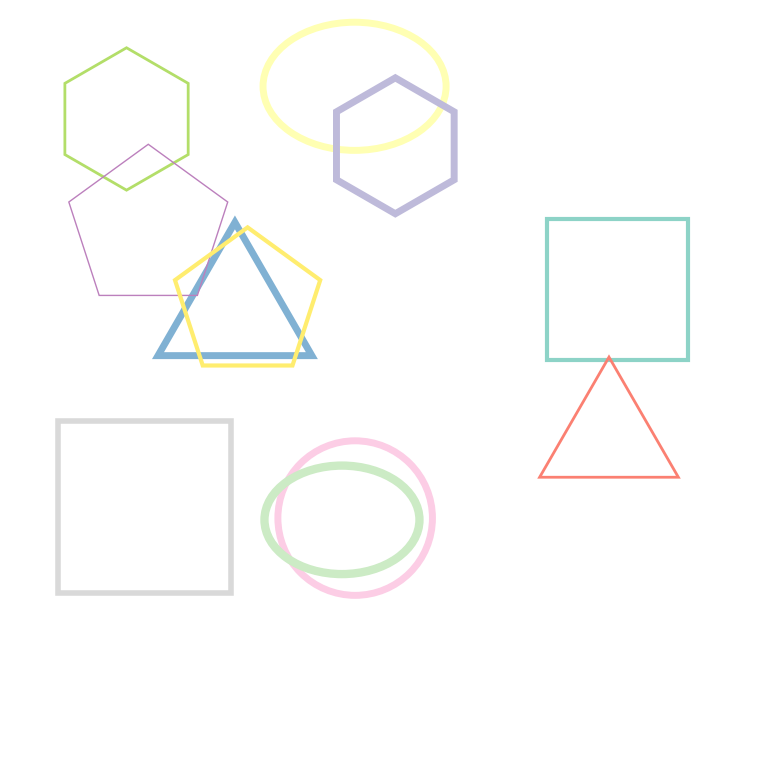[{"shape": "square", "thickness": 1.5, "radius": 0.46, "center": [0.802, 0.624]}, {"shape": "oval", "thickness": 2.5, "radius": 0.59, "center": [0.46, 0.888]}, {"shape": "hexagon", "thickness": 2.5, "radius": 0.44, "center": [0.513, 0.811]}, {"shape": "triangle", "thickness": 1, "radius": 0.52, "center": [0.791, 0.432]}, {"shape": "triangle", "thickness": 2.5, "radius": 0.58, "center": [0.305, 0.596]}, {"shape": "hexagon", "thickness": 1, "radius": 0.46, "center": [0.164, 0.845]}, {"shape": "circle", "thickness": 2.5, "radius": 0.5, "center": [0.461, 0.327]}, {"shape": "square", "thickness": 2, "radius": 0.56, "center": [0.188, 0.342]}, {"shape": "pentagon", "thickness": 0.5, "radius": 0.54, "center": [0.193, 0.704]}, {"shape": "oval", "thickness": 3, "radius": 0.5, "center": [0.444, 0.325]}, {"shape": "pentagon", "thickness": 1.5, "radius": 0.5, "center": [0.322, 0.606]}]